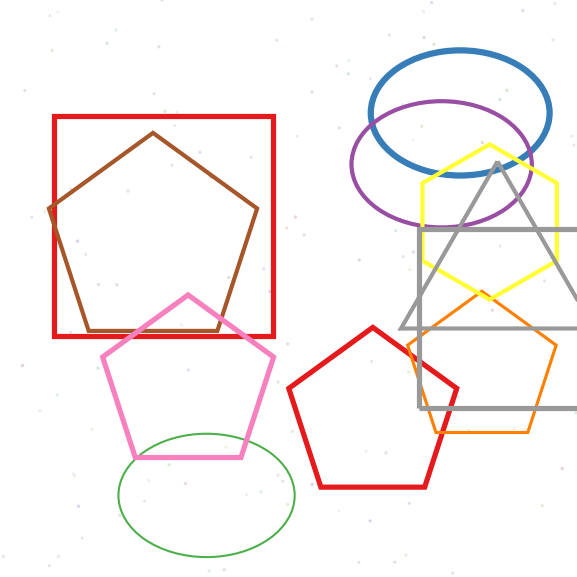[{"shape": "square", "thickness": 2.5, "radius": 0.95, "center": [0.282, 0.608]}, {"shape": "pentagon", "thickness": 2.5, "radius": 0.76, "center": [0.646, 0.279]}, {"shape": "oval", "thickness": 3, "radius": 0.77, "center": [0.797, 0.804]}, {"shape": "oval", "thickness": 1, "radius": 0.76, "center": [0.358, 0.141]}, {"shape": "oval", "thickness": 2, "radius": 0.78, "center": [0.765, 0.715]}, {"shape": "pentagon", "thickness": 1.5, "radius": 0.68, "center": [0.834, 0.36]}, {"shape": "hexagon", "thickness": 2, "radius": 0.67, "center": [0.848, 0.615]}, {"shape": "pentagon", "thickness": 2, "radius": 0.95, "center": [0.265, 0.58]}, {"shape": "pentagon", "thickness": 2.5, "radius": 0.78, "center": [0.326, 0.333]}, {"shape": "triangle", "thickness": 2, "radius": 0.96, "center": [0.861, 0.527]}, {"shape": "square", "thickness": 2.5, "radius": 0.77, "center": [0.881, 0.447]}]